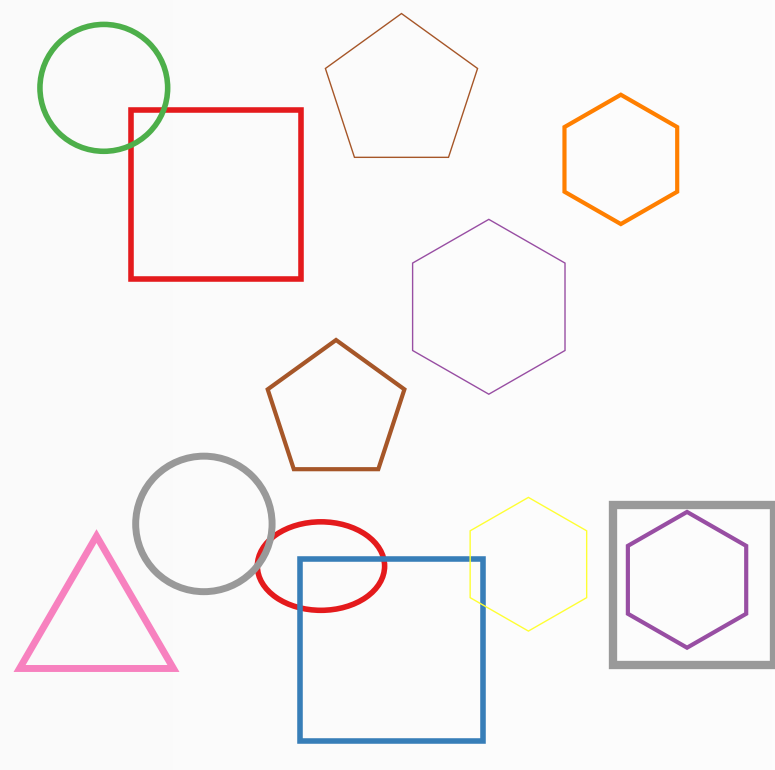[{"shape": "oval", "thickness": 2, "radius": 0.41, "center": [0.414, 0.265]}, {"shape": "square", "thickness": 2, "radius": 0.55, "center": [0.279, 0.748]}, {"shape": "square", "thickness": 2, "radius": 0.59, "center": [0.505, 0.156]}, {"shape": "circle", "thickness": 2, "radius": 0.41, "center": [0.134, 0.886]}, {"shape": "hexagon", "thickness": 1.5, "radius": 0.44, "center": [0.887, 0.247]}, {"shape": "hexagon", "thickness": 0.5, "radius": 0.57, "center": [0.631, 0.602]}, {"shape": "hexagon", "thickness": 1.5, "radius": 0.42, "center": [0.801, 0.793]}, {"shape": "hexagon", "thickness": 0.5, "radius": 0.43, "center": [0.682, 0.267]}, {"shape": "pentagon", "thickness": 1.5, "radius": 0.46, "center": [0.434, 0.466]}, {"shape": "pentagon", "thickness": 0.5, "radius": 0.52, "center": [0.518, 0.879]}, {"shape": "triangle", "thickness": 2.5, "radius": 0.57, "center": [0.125, 0.189]}, {"shape": "square", "thickness": 3, "radius": 0.52, "center": [0.895, 0.24]}, {"shape": "circle", "thickness": 2.5, "radius": 0.44, "center": [0.263, 0.32]}]